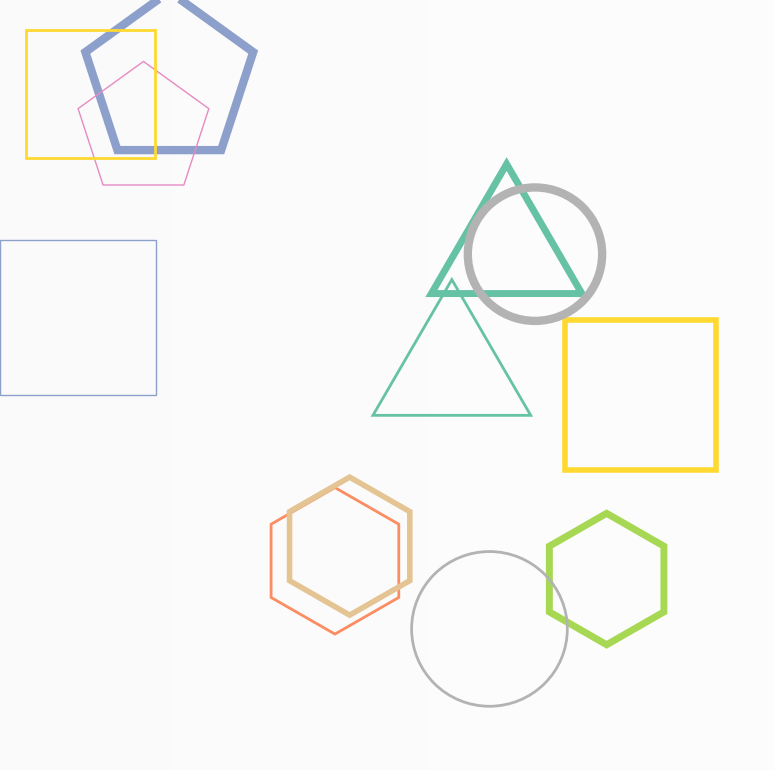[{"shape": "triangle", "thickness": 2.5, "radius": 0.56, "center": [0.654, 0.675]}, {"shape": "triangle", "thickness": 1, "radius": 0.59, "center": [0.583, 0.519]}, {"shape": "hexagon", "thickness": 1, "radius": 0.48, "center": [0.432, 0.272]}, {"shape": "square", "thickness": 0.5, "radius": 0.5, "center": [0.101, 0.588]}, {"shape": "pentagon", "thickness": 3, "radius": 0.57, "center": [0.218, 0.897]}, {"shape": "pentagon", "thickness": 0.5, "radius": 0.44, "center": [0.185, 0.831]}, {"shape": "hexagon", "thickness": 2.5, "radius": 0.43, "center": [0.783, 0.248]}, {"shape": "square", "thickness": 2, "radius": 0.49, "center": [0.826, 0.487]}, {"shape": "square", "thickness": 1, "radius": 0.42, "center": [0.117, 0.878]}, {"shape": "hexagon", "thickness": 2, "radius": 0.45, "center": [0.451, 0.291]}, {"shape": "circle", "thickness": 1, "radius": 0.5, "center": [0.632, 0.183]}, {"shape": "circle", "thickness": 3, "radius": 0.43, "center": [0.69, 0.67]}]